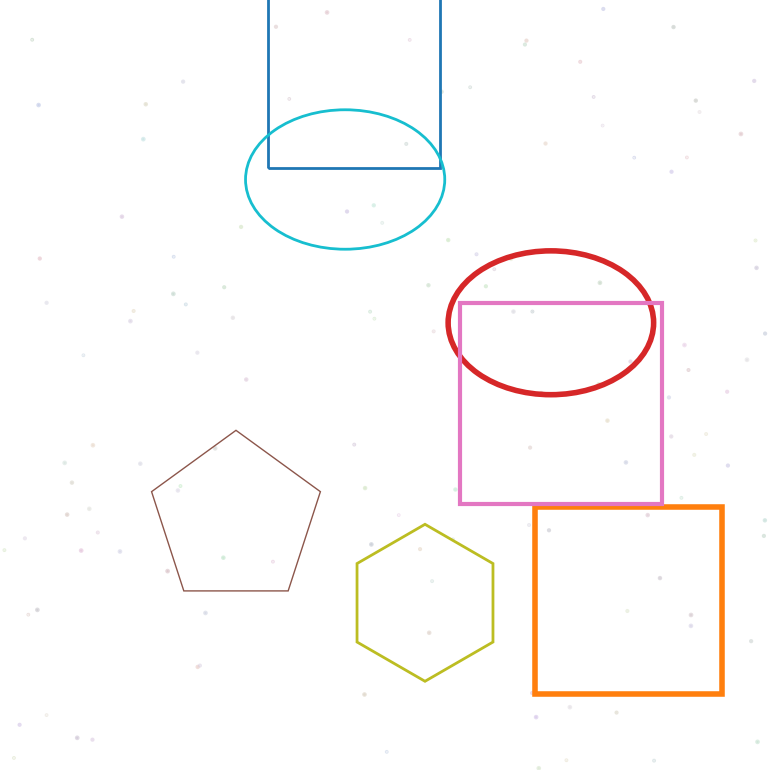[{"shape": "square", "thickness": 1, "radius": 0.56, "center": [0.459, 0.894]}, {"shape": "square", "thickness": 2, "radius": 0.61, "center": [0.817, 0.22]}, {"shape": "oval", "thickness": 2, "radius": 0.67, "center": [0.715, 0.581]}, {"shape": "pentagon", "thickness": 0.5, "radius": 0.58, "center": [0.306, 0.326]}, {"shape": "square", "thickness": 1.5, "radius": 0.65, "center": [0.728, 0.476]}, {"shape": "hexagon", "thickness": 1, "radius": 0.51, "center": [0.552, 0.217]}, {"shape": "oval", "thickness": 1, "radius": 0.65, "center": [0.448, 0.767]}]